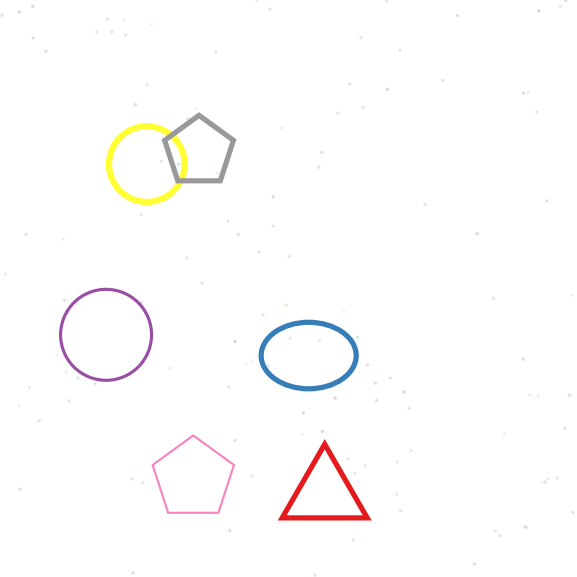[{"shape": "triangle", "thickness": 2.5, "radius": 0.43, "center": [0.562, 0.145]}, {"shape": "oval", "thickness": 2.5, "radius": 0.41, "center": [0.534, 0.383]}, {"shape": "circle", "thickness": 1.5, "radius": 0.39, "center": [0.184, 0.419]}, {"shape": "circle", "thickness": 3, "radius": 0.33, "center": [0.254, 0.715]}, {"shape": "pentagon", "thickness": 1, "radius": 0.37, "center": [0.335, 0.171]}, {"shape": "pentagon", "thickness": 2.5, "radius": 0.31, "center": [0.345, 0.737]}]